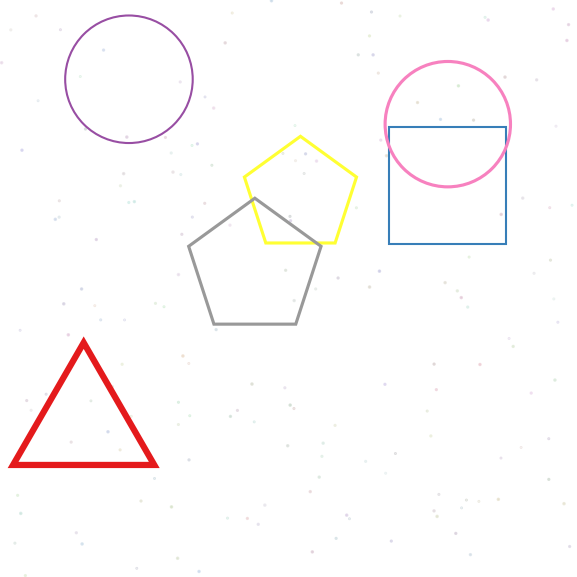[{"shape": "triangle", "thickness": 3, "radius": 0.71, "center": [0.145, 0.265]}, {"shape": "square", "thickness": 1, "radius": 0.5, "center": [0.775, 0.678]}, {"shape": "circle", "thickness": 1, "radius": 0.55, "center": [0.223, 0.862]}, {"shape": "pentagon", "thickness": 1.5, "radius": 0.51, "center": [0.52, 0.661]}, {"shape": "circle", "thickness": 1.5, "radius": 0.54, "center": [0.775, 0.784]}, {"shape": "pentagon", "thickness": 1.5, "radius": 0.6, "center": [0.441, 0.535]}]